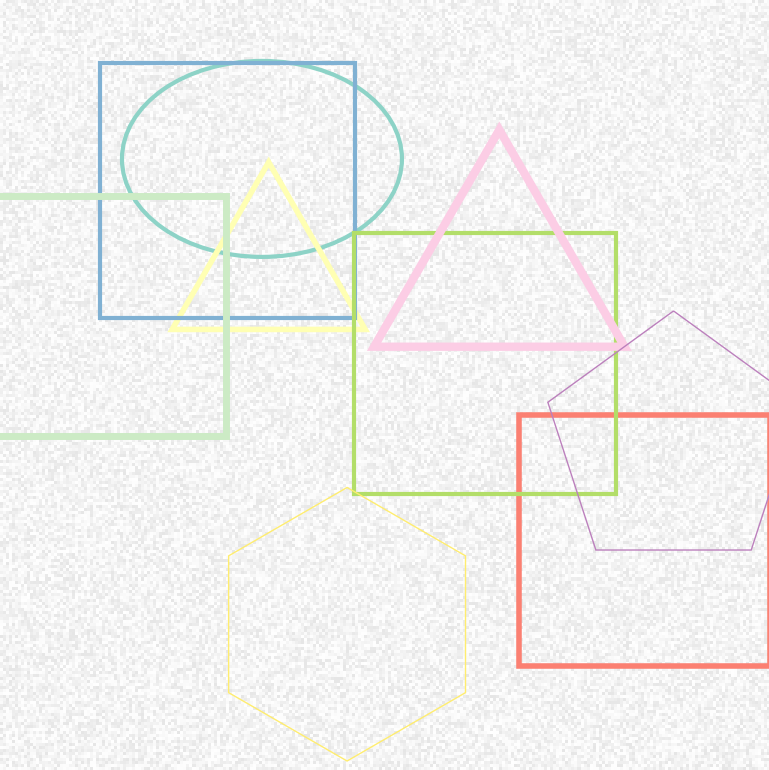[{"shape": "oval", "thickness": 1.5, "radius": 0.91, "center": [0.34, 0.794]}, {"shape": "triangle", "thickness": 2, "radius": 0.72, "center": [0.349, 0.645]}, {"shape": "square", "thickness": 2, "radius": 0.82, "center": [0.837, 0.298]}, {"shape": "square", "thickness": 1.5, "radius": 0.83, "center": [0.295, 0.753]}, {"shape": "square", "thickness": 1.5, "radius": 0.85, "center": [0.63, 0.528]}, {"shape": "triangle", "thickness": 3, "radius": 0.94, "center": [0.648, 0.644]}, {"shape": "pentagon", "thickness": 0.5, "radius": 0.86, "center": [0.875, 0.425]}, {"shape": "square", "thickness": 2.5, "radius": 0.78, "center": [0.138, 0.59]}, {"shape": "hexagon", "thickness": 0.5, "radius": 0.89, "center": [0.451, 0.189]}]